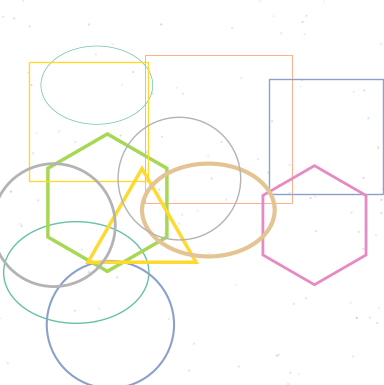[{"shape": "oval", "thickness": 0.5, "radius": 0.73, "center": [0.251, 0.779]}, {"shape": "oval", "thickness": 1, "radius": 0.94, "center": [0.198, 0.292]}, {"shape": "square", "thickness": 0.5, "radius": 0.96, "center": [0.568, 0.665]}, {"shape": "square", "thickness": 1, "radius": 0.74, "center": [0.847, 0.645]}, {"shape": "circle", "thickness": 1.5, "radius": 0.83, "center": [0.287, 0.157]}, {"shape": "hexagon", "thickness": 2, "radius": 0.77, "center": [0.817, 0.415]}, {"shape": "hexagon", "thickness": 2.5, "radius": 0.89, "center": [0.279, 0.474]}, {"shape": "square", "thickness": 1, "radius": 0.77, "center": [0.229, 0.685]}, {"shape": "triangle", "thickness": 2.5, "radius": 0.81, "center": [0.369, 0.4]}, {"shape": "oval", "thickness": 3, "radius": 0.86, "center": [0.541, 0.454]}, {"shape": "circle", "thickness": 1, "radius": 0.8, "center": [0.466, 0.536]}, {"shape": "circle", "thickness": 2, "radius": 0.8, "center": [0.14, 0.415]}]